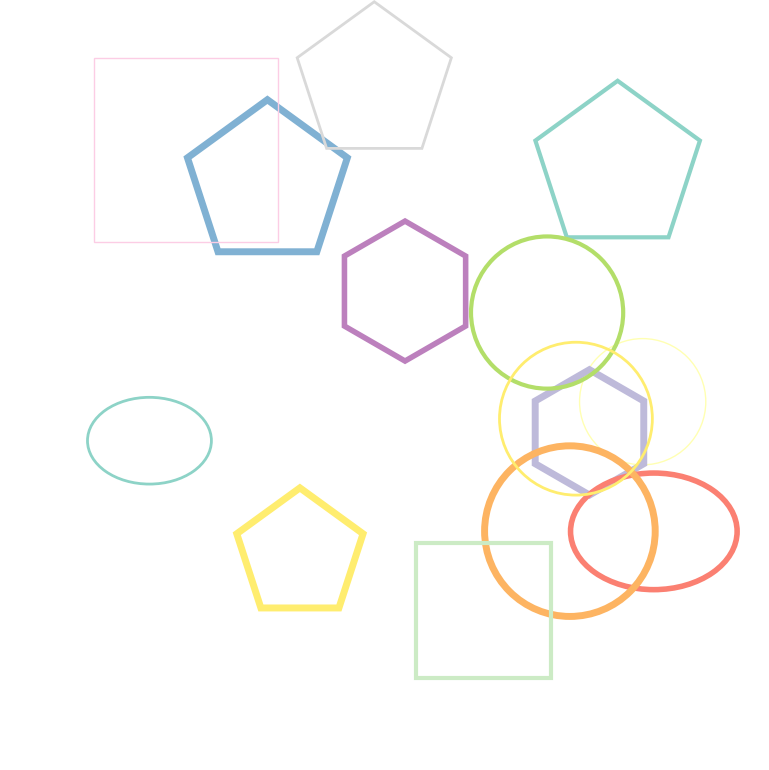[{"shape": "oval", "thickness": 1, "radius": 0.4, "center": [0.194, 0.428]}, {"shape": "pentagon", "thickness": 1.5, "radius": 0.56, "center": [0.802, 0.783]}, {"shape": "circle", "thickness": 0.5, "radius": 0.41, "center": [0.835, 0.478]}, {"shape": "hexagon", "thickness": 2.5, "radius": 0.41, "center": [0.766, 0.438]}, {"shape": "oval", "thickness": 2, "radius": 0.54, "center": [0.849, 0.31]}, {"shape": "pentagon", "thickness": 2.5, "radius": 0.55, "center": [0.347, 0.761]}, {"shape": "circle", "thickness": 2.5, "radius": 0.55, "center": [0.74, 0.31]}, {"shape": "circle", "thickness": 1.5, "radius": 0.49, "center": [0.711, 0.594]}, {"shape": "square", "thickness": 0.5, "radius": 0.6, "center": [0.242, 0.806]}, {"shape": "pentagon", "thickness": 1, "radius": 0.53, "center": [0.486, 0.892]}, {"shape": "hexagon", "thickness": 2, "radius": 0.45, "center": [0.526, 0.622]}, {"shape": "square", "thickness": 1.5, "radius": 0.44, "center": [0.628, 0.207]}, {"shape": "pentagon", "thickness": 2.5, "radius": 0.43, "center": [0.389, 0.28]}, {"shape": "circle", "thickness": 1, "radius": 0.5, "center": [0.748, 0.456]}]